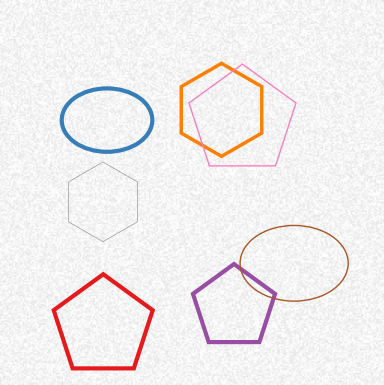[{"shape": "pentagon", "thickness": 3, "radius": 0.68, "center": [0.268, 0.153]}, {"shape": "oval", "thickness": 3, "radius": 0.59, "center": [0.278, 0.688]}, {"shape": "pentagon", "thickness": 3, "radius": 0.56, "center": [0.608, 0.202]}, {"shape": "hexagon", "thickness": 2.5, "radius": 0.6, "center": [0.575, 0.715]}, {"shape": "oval", "thickness": 1, "radius": 0.7, "center": [0.764, 0.316]}, {"shape": "pentagon", "thickness": 1, "radius": 0.73, "center": [0.63, 0.687]}, {"shape": "hexagon", "thickness": 0.5, "radius": 0.52, "center": [0.267, 0.476]}]